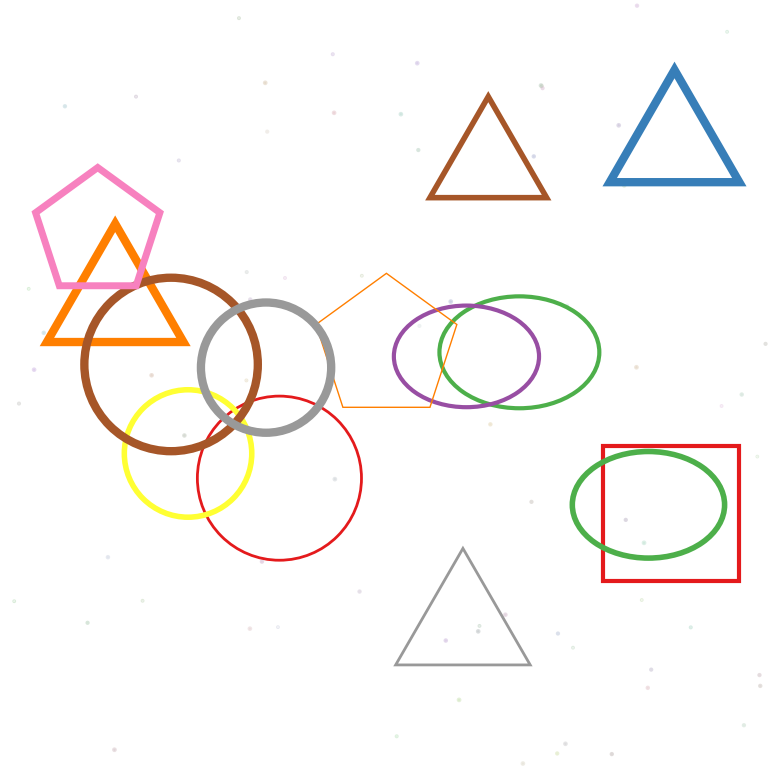[{"shape": "square", "thickness": 1.5, "radius": 0.44, "center": [0.871, 0.333]}, {"shape": "circle", "thickness": 1, "radius": 0.53, "center": [0.363, 0.379]}, {"shape": "triangle", "thickness": 3, "radius": 0.49, "center": [0.876, 0.812]}, {"shape": "oval", "thickness": 1.5, "radius": 0.52, "center": [0.675, 0.542]}, {"shape": "oval", "thickness": 2, "radius": 0.49, "center": [0.842, 0.344]}, {"shape": "oval", "thickness": 1.5, "radius": 0.47, "center": [0.606, 0.537]}, {"shape": "triangle", "thickness": 3, "radius": 0.51, "center": [0.15, 0.607]}, {"shape": "pentagon", "thickness": 0.5, "radius": 0.48, "center": [0.502, 0.549]}, {"shape": "circle", "thickness": 2, "radius": 0.41, "center": [0.244, 0.411]}, {"shape": "circle", "thickness": 3, "radius": 0.56, "center": [0.222, 0.527]}, {"shape": "triangle", "thickness": 2, "radius": 0.44, "center": [0.634, 0.787]}, {"shape": "pentagon", "thickness": 2.5, "radius": 0.42, "center": [0.127, 0.698]}, {"shape": "circle", "thickness": 3, "radius": 0.42, "center": [0.346, 0.523]}, {"shape": "triangle", "thickness": 1, "radius": 0.5, "center": [0.601, 0.187]}]